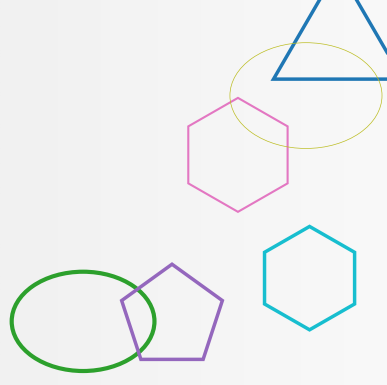[{"shape": "triangle", "thickness": 2.5, "radius": 0.96, "center": [0.872, 0.891]}, {"shape": "oval", "thickness": 3, "radius": 0.92, "center": [0.214, 0.165]}, {"shape": "pentagon", "thickness": 2.5, "radius": 0.68, "center": [0.444, 0.177]}, {"shape": "hexagon", "thickness": 1.5, "radius": 0.74, "center": [0.614, 0.598]}, {"shape": "oval", "thickness": 0.5, "radius": 0.98, "center": [0.79, 0.752]}, {"shape": "hexagon", "thickness": 2.5, "radius": 0.67, "center": [0.799, 0.278]}]